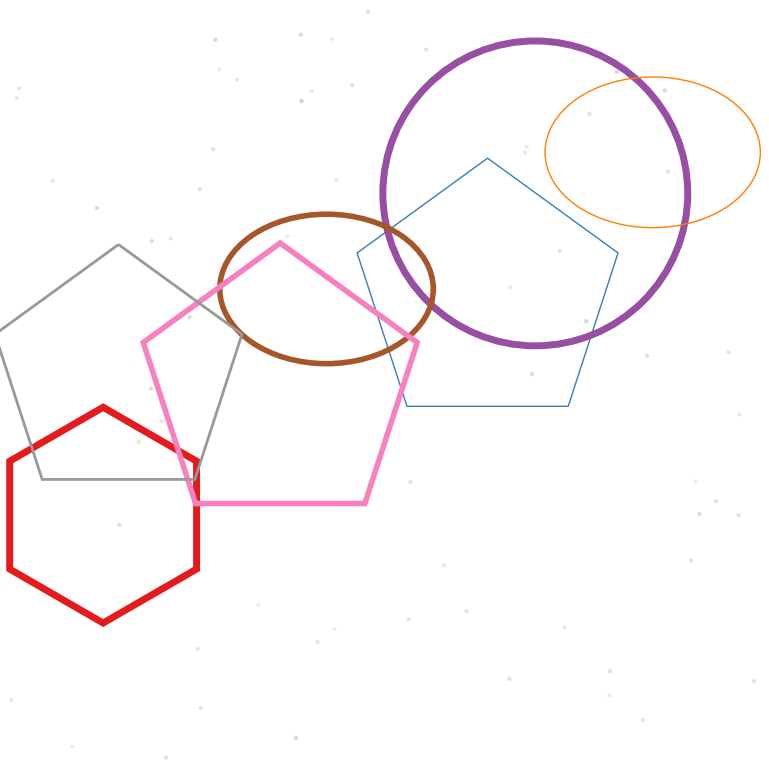[{"shape": "hexagon", "thickness": 2.5, "radius": 0.7, "center": [0.134, 0.331]}, {"shape": "pentagon", "thickness": 0.5, "radius": 0.89, "center": [0.633, 0.616]}, {"shape": "circle", "thickness": 2.5, "radius": 0.99, "center": [0.695, 0.749]}, {"shape": "oval", "thickness": 0.5, "radius": 0.7, "center": [0.848, 0.802]}, {"shape": "oval", "thickness": 2, "radius": 0.69, "center": [0.424, 0.625]}, {"shape": "pentagon", "thickness": 2, "radius": 0.94, "center": [0.364, 0.497]}, {"shape": "pentagon", "thickness": 1, "radius": 0.84, "center": [0.154, 0.514]}]